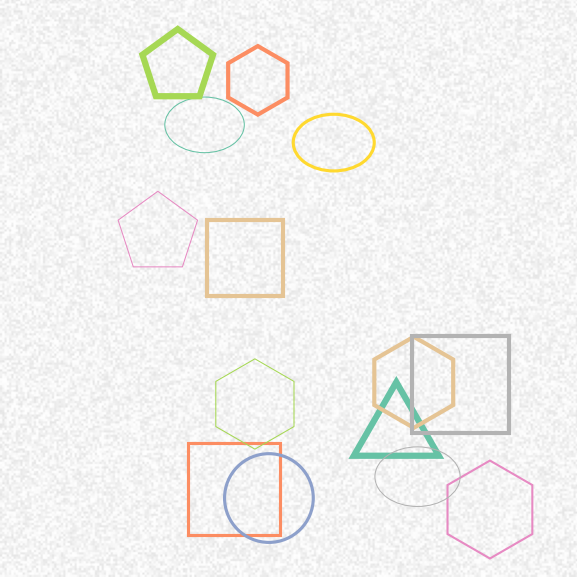[{"shape": "oval", "thickness": 0.5, "radius": 0.34, "center": [0.354, 0.783]}, {"shape": "triangle", "thickness": 3, "radius": 0.42, "center": [0.686, 0.252]}, {"shape": "square", "thickness": 1.5, "radius": 0.4, "center": [0.405, 0.153]}, {"shape": "hexagon", "thickness": 2, "radius": 0.3, "center": [0.447, 0.86]}, {"shape": "circle", "thickness": 1.5, "radius": 0.38, "center": [0.466, 0.137]}, {"shape": "hexagon", "thickness": 1, "radius": 0.42, "center": [0.848, 0.117]}, {"shape": "pentagon", "thickness": 0.5, "radius": 0.36, "center": [0.273, 0.596]}, {"shape": "pentagon", "thickness": 3, "radius": 0.32, "center": [0.308, 0.885]}, {"shape": "hexagon", "thickness": 0.5, "radius": 0.39, "center": [0.441, 0.3]}, {"shape": "oval", "thickness": 1.5, "radius": 0.35, "center": [0.578, 0.752]}, {"shape": "square", "thickness": 2, "radius": 0.33, "center": [0.424, 0.552]}, {"shape": "hexagon", "thickness": 2, "radius": 0.39, "center": [0.716, 0.337]}, {"shape": "square", "thickness": 2, "radius": 0.42, "center": [0.798, 0.333]}, {"shape": "oval", "thickness": 0.5, "radius": 0.37, "center": [0.723, 0.174]}]